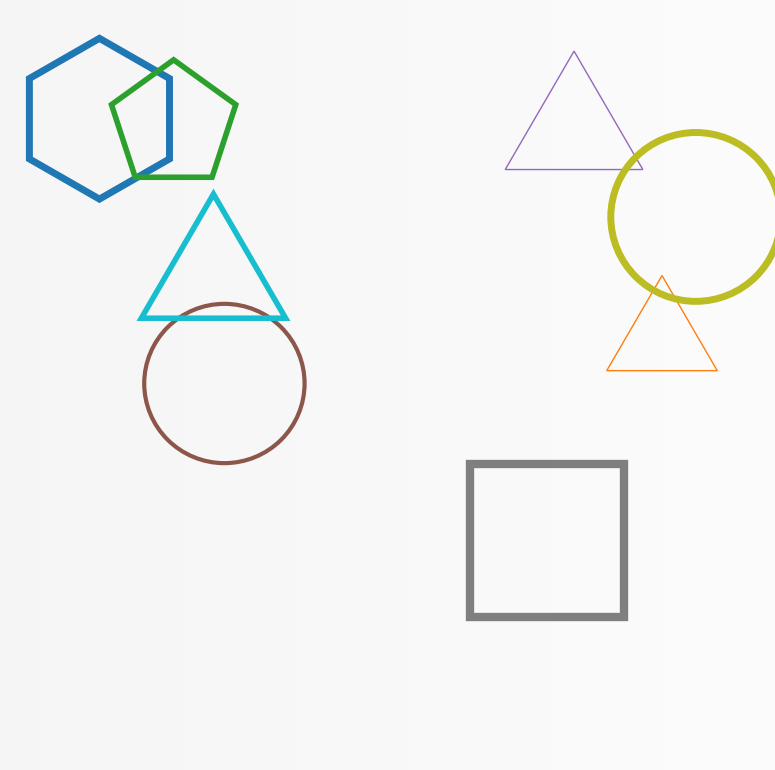[{"shape": "hexagon", "thickness": 2.5, "radius": 0.52, "center": [0.128, 0.846]}, {"shape": "triangle", "thickness": 0.5, "radius": 0.41, "center": [0.854, 0.56]}, {"shape": "pentagon", "thickness": 2, "radius": 0.42, "center": [0.224, 0.838]}, {"shape": "triangle", "thickness": 0.5, "radius": 0.51, "center": [0.741, 0.831]}, {"shape": "circle", "thickness": 1.5, "radius": 0.52, "center": [0.29, 0.502]}, {"shape": "square", "thickness": 3, "radius": 0.5, "center": [0.706, 0.298]}, {"shape": "circle", "thickness": 2.5, "radius": 0.55, "center": [0.898, 0.718]}, {"shape": "triangle", "thickness": 2, "radius": 0.54, "center": [0.275, 0.64]}]